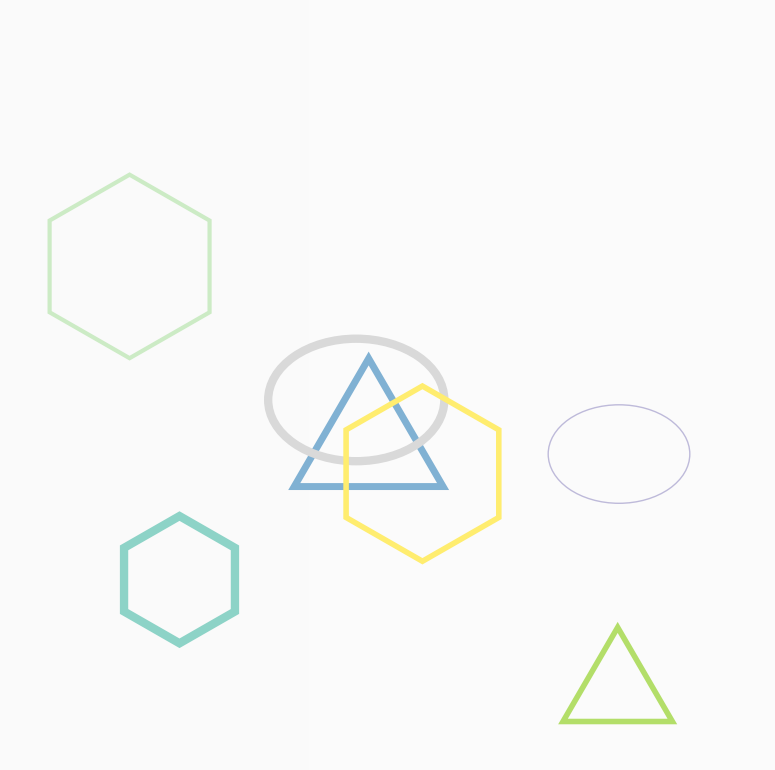[{"shape": "hexagon", "thickness": 3, "radius": 0.41, "center": [0.232, 0.247]}, {"shape": "oval", "thickness": 0.5, "radius": 0.46, "center": [0.799, 0.41]}, {"shape": "triangle", "thickness": 2.5, "radius": 0.55, "center": [0.476, 0.424]}, {"shape": "triangle", "thickness": 2, "radius": 0.41, "center": [0.797, 0.104]}, {"shape": "oval", "thickness": 3, "radius": 0.57, "center": [0.46, 0.481]}, {"shape": "hexagon", "thickness": 1.5, "radius": 0.6, "center": [0.167, 0.654]}, {"shape": "hexagon", "thickness": 2, "radius": 0.57, "center": [0.545, 0.385]}]